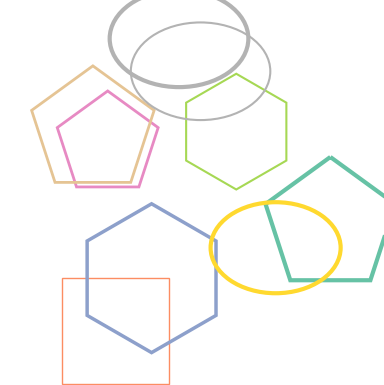[{"shape": "pentagon", "thickness": 3, "radius": 0.88, "center": [0.858, 0.415]}, {"shape": "square", "thickness": 1, "radius": 0.69, "center": [0.3, 0.14]}, {"shape": "hexagon", "thickness": 2.5, "radius": 0.97, "center": [0.394, 0.277]}, {"shape": "pentagon", "thickness": 2, "radius": 0.69, "center": [0.28, 0.626]}, {"shape": "hexagon", "thickness": 1.5, "radius": 0.75, "center": [0.614, 0.658]}, {"shape": "oval", "thickness": 3, "radius": 0.84, "center": [0.716, 0.357]}, {"shape": "pentagon", "thickness": 2, "radius": 0.84, "center": [0.241, 0.662]}, {"shape": "oval", "thickness": 3, "radius": 0.9, "center": [0.465, 0.9]}, {"shape": "oval", "thickness": 1.5, "radius": 0.91, "center": [0.521, 0.815]}]